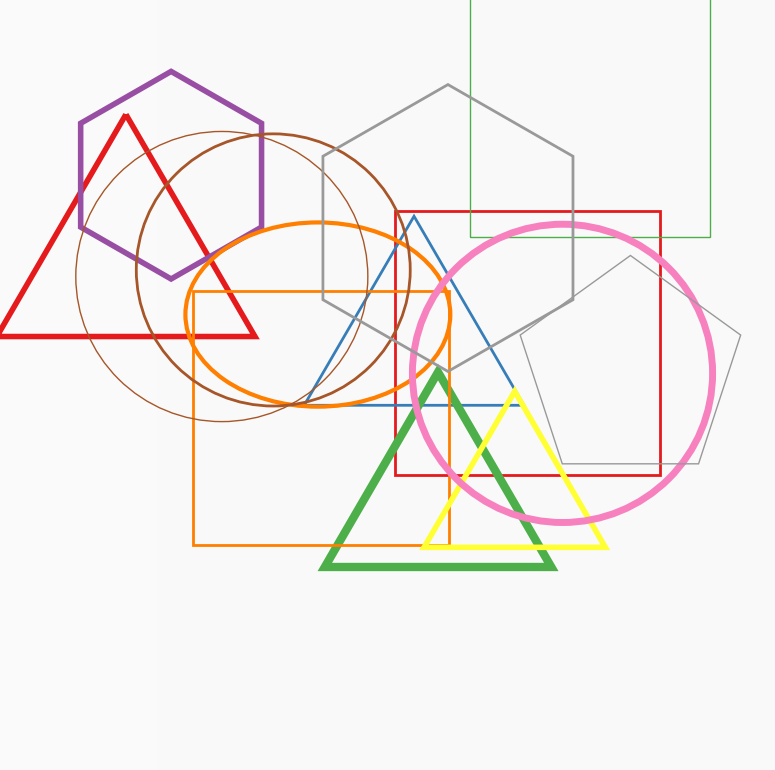[{"shape": "square", "thickness": 1, "radius": 0.86, "center": [0.681, 0.555]}, {"shape": "triangle", "thickness": 2, "radius": 0.96, "center": [0.162, 0.659]}, {"shape": "triangle", "thickness": 1, "radius": 0.82, "center": [0.534, 0.555]}, {"shape": "square", "thickness": 0.5, "radius": 0.77, "center": [0.762, 0.848]}, {"shape": "triangle", "thickness": 3, "radius": 0.84, "center": [0.565, 0.348]}, {"shape": "hexagon", "thickness": 2, "radius": 0.67, "center": [0.221, 0.772]}, {"shape": "oval", "thickness": 1.5, "radius": 0.85, "center": [0.41, 0.592]}, {"shape": "square", "thickness": 1, "radius": 0.83, "center": [0.414, 0.457]}, {"shape": "triangle", "thickness": 2, "radius": 0.68, "center": [0.664, 0.357]}, {"shape": "circle", "thickness": 1, "radius": 0.88, "center": [0.353, 0.649]}, {"shape": "circle", "thickness": 0.5, "radius": 0.94, "center": [0.286, 0.641]}, {"shape": "circle", "thickness": 2.5, "radius": 0.97, "center": [0.726, 0.515]}, {"shape": "hexagon", "thickness": 1, "radius": 0.93, "center": [0.578, 0.704]}, {"shape": "pentagon", "thickness": 0.5, "radius": 0.75, "center": [0.813, 0.519]}]